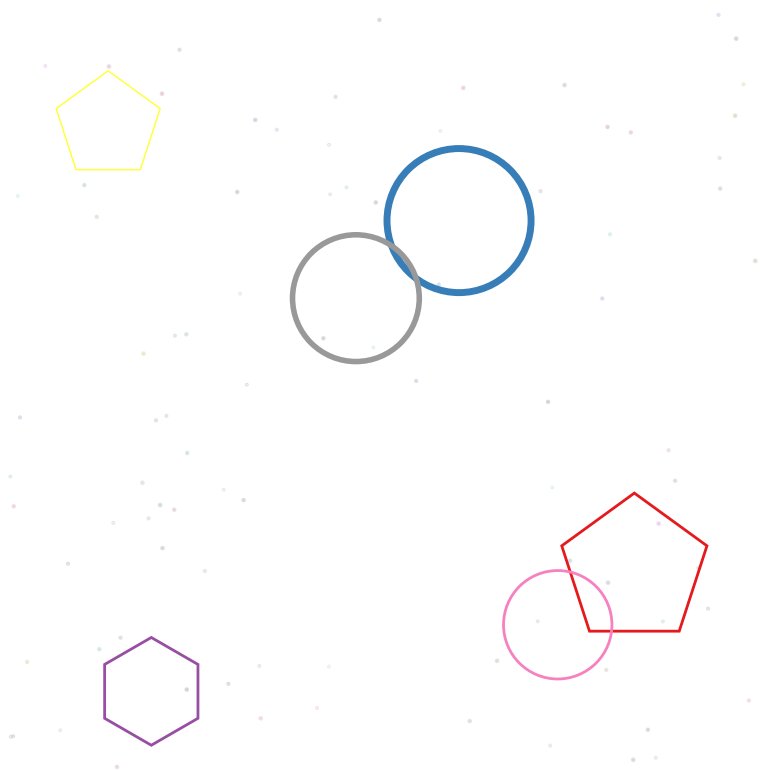[{"shape": "pentagon", "thickness": 1, "radius": 0.5, "center": [0.824, 0.261]}, {"shape": "circle", "thickness": 2.5, "radius": 0.47, "center": [0.596, 0.714]}, {"shape": "hexagon", "thickness": 1, "radius": 0.35, "center": [0.196, 0.102]}, {"shape": "pentagon", "thickness": 0.5, "radius": 0.35, "center": [0.14, 0.837]}, {"shape": "circle", "thickness": 1, "radius": 0.35, "center": [0.724, 0.189]}, {"shape": "circle", "thickness": 2, "radius": 0.41, "center": [0.462, 0.613]}]